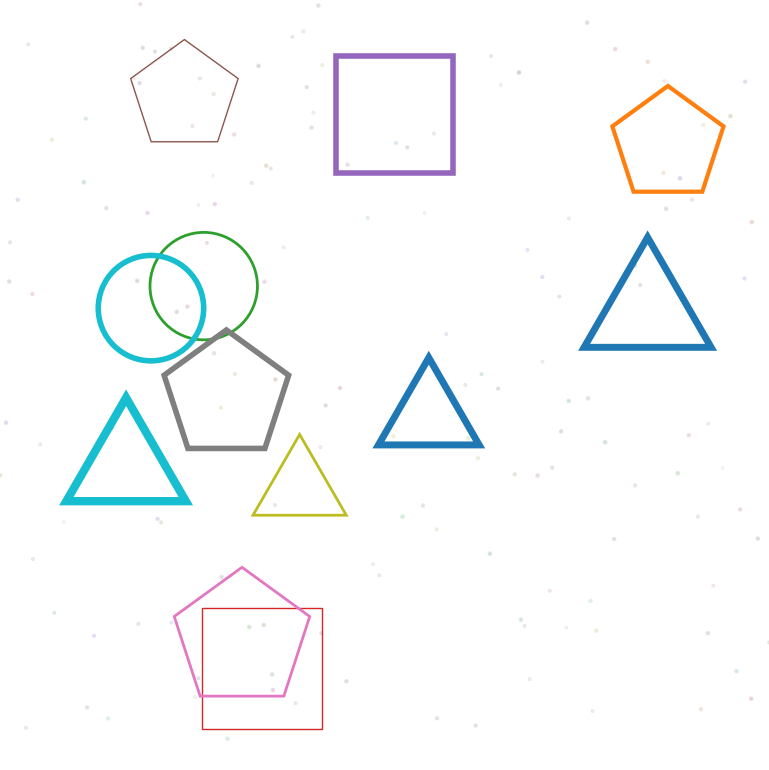[{"shape": "triangle", "thickness": 2.5, "radius": 0.38, "center": [0.557, 0.46]}, {"shape": "triangle", "thickness": 2.5, "radius": 0.48, "center": [0.841, 0.597]}, {"shape": "pentagon", "thickness": 1.5, "radius": 0.38, "center": [0.867, 0.812]}, {"shape": "circle", "thickness": 1, "radius": 0.35, "center": [0.265, 0.628]}, {"shape": "square", "thickness": 0.5, "radius": 0.39, "center": [0.34, 0.132]}, {"shape": "square", "thickness": 2, "radius": 0.38, "center": [0.512, 0.851]}, {"shape": "pentagon", "thickness": 0.5, "radius": 0.37, "center": [0.239, 0.875]}, {"shape": "pentagon", "thickness": 1, "radius": 0.46, "center": [0.314, 0.171]}, {"shape": "pentagon", "thickness": 2, "radius": 0.43, "center": [0.294, 0.486]}, {"shape": "triangle", "thickness": 1, "radius": 0.35, "center": [0.389, 0.366]}, {"shape": "triangle", "thickness": 3, "radius": 0.45, "center": [0.164, 0.394]}, {"shape": "circle", "thickness": 2, "radius": 0.34, "center": [0.196, 0.6]}]